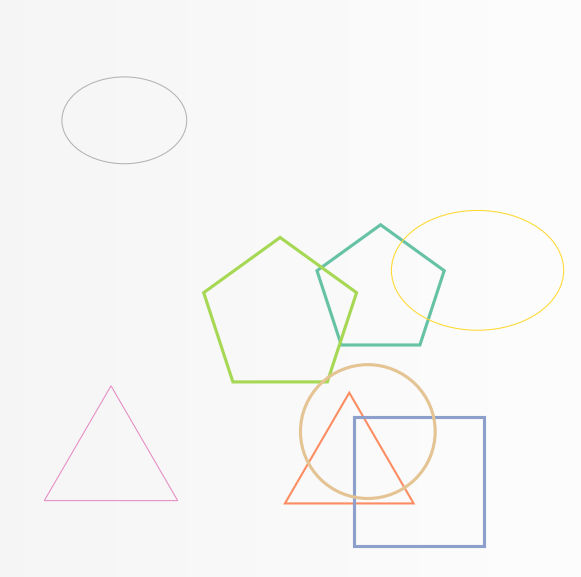[{"shape": "pentagon", "thickness": 1.5, "radius": 0.58, "center": [0.655, 0.495]}, {"shape": "triangle", "thickness": 1, "radius": 0.64, "center": [0.601, 0.191]}, {"shape": "square", "thickness": 1.5, "radius": 0.56, "center": [0.721, 0.165]}, {"shape": "triangle", "thickness": 0.5, "radius": 0.66, "center": [0.191, 0.199]}, {"shape": "pentagon", "thickness": 1.5, "radius": 0.69, "center": [0.482, 0.45]}, {"shape": "oval", "thickness": 0.5, "radius": 0.74, "center": [0.822, 0.531]}, {"shape": "circle", "thickness": 1.5, "radius": 0.58, "center": [0.633, 0.252]}, {"shape": "oval", "thickness": 0.5, "radius": 0.54, "center": [0.214, 0.791]}]